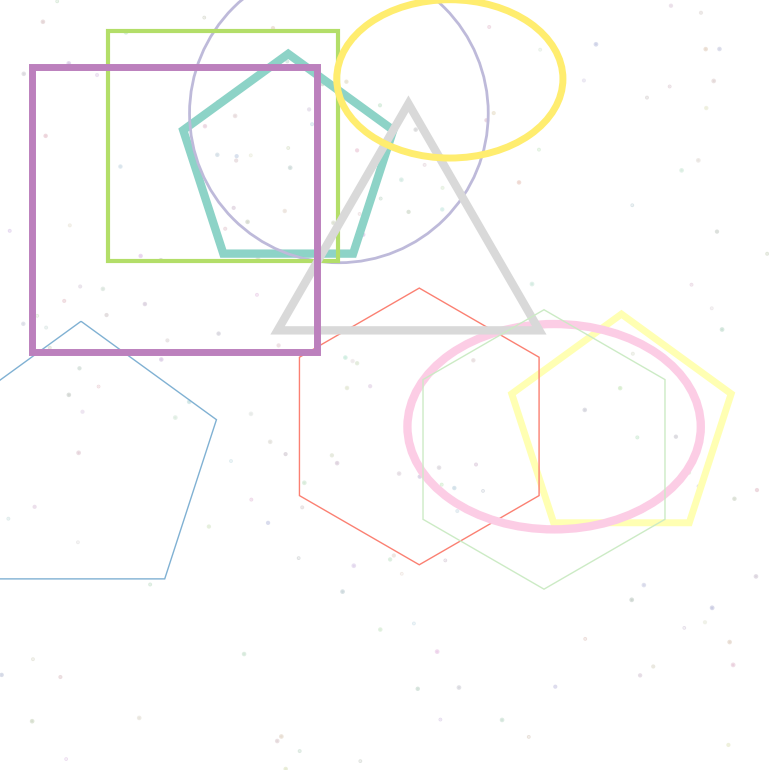[{"shape": "pentagon", "thickness": 3, "radius": 0.72, "center": [0.374, 0.787]}, {"shape": "pentagon", "thickness": 2.5, "radius": 0.75, "center": [0.807, 0.442]}, {"shape": "circle", "thickness": 1, "radius": 0.97, "center": [0.44, 0.853]}, {"shape": "hexagon", "thickness": 0.5, "radius": 0.9, "center": [0.544, 0.446]}, {"shape": "pentagon", "thickness": 0.5, "radius": 0.92, "center": [0.105, 0.398]}, {"shape": "square", "thickness": 1.5, "radius": 0.75, "center": [0.289, 0.811]}, {"shape": "oval", "thickness": 3, "radius": 0.95, "center": [0.72, 0.446]}, {"shape": "triangle", "thickness": 3, "radius": 0.98, "center": [0.53, 0.669]}, {"shape": "square", "thickness": 2.5, "radius": 0.92, "center": [0.227, 0.728]}, {"shape": "hexagon", "thickness": 0.5, "radius": 0.91, "center": [0.706, 0.416]}, {"shape": "oval", "thickness": 2.5, "radius": 0.73, "center": [0.584, 0.898]}]